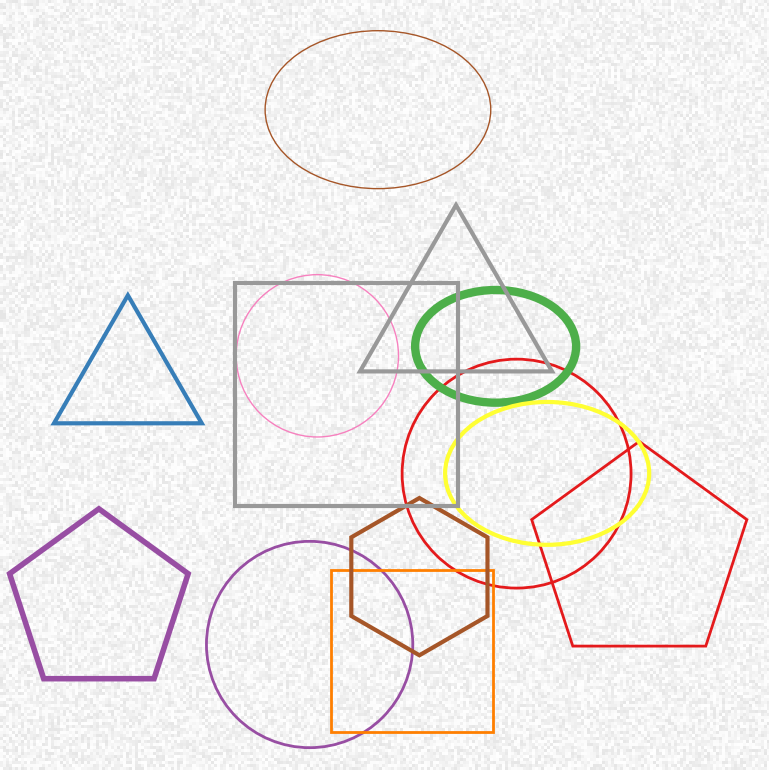[{"shape": "pentagon", "thickness": 1, "radius": 0.73, "center": [0.83, 0.28]}, {"shape": "circle", "thickness": 1, "radius": 0.74, "center": [0.671, 0.385]}, {"shape": "triangle", "thickness": 1.5, "radius": 0.55, "center": [0.166, 0.506]}, {"shape": "oval", "thickness": 3, "radius": 0.52, "center": [0.644, 0.55]}, {"shape": "pentagon", "thickness": 2, "radius": 0.61, "center": [0.128, 0.217]}, {"shape": "circle", "thickness": 1, "radius": 0.67, "center": [0.402, 0.163]}, {"shape": "square", "thickness": 1, "radius": 0.53, "center": [0.535, 0.155]}, {"shape": "oval", "thickness": 1.5, "radius": 0.66, "center": [0.711, 0.385]}, {"shape": "hexagon", "thickness": 1.5, "radius": 0.51, "center": [0.545, 0.251]}, {"shape": "oval", "thickness": 0.5, "radius": 0.73, "center": [0.491, 0.858]}, {"shape": "circle", "thickness": 0.5, "radius": 0.53, "center": [0.412, 0.538]}, {"shape": "triangle", "thickness": 1.5, "radius": 0.72, "center": [0.592, 0.59]}, {"shape": "square", "thickness": 1.5, "radius": 0.72, "center": [0.45, 0.488]}]